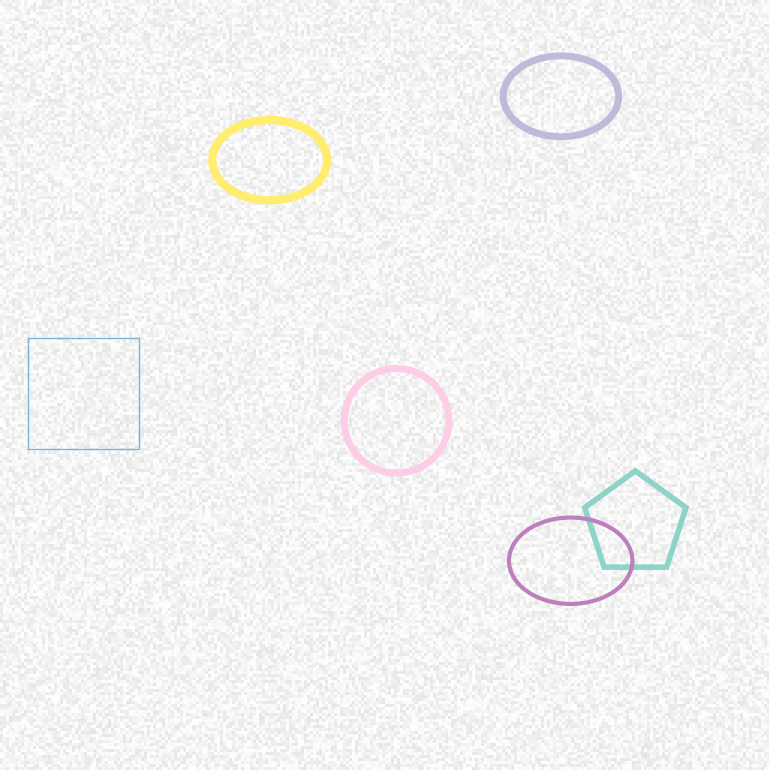[{"shape": "pentagon", "thickness": 2, "radius": 0.35, "center": [0.825, 0.319]}, {"shape": "oval", "thickness": 2.5, "radius": 0.38, "center": [0.729, 0.875]}, {"shape": "square", "thickness": 0.5, "radius": 0.36, "center": [0.108, 0.489]}, {"shape": "circle", "thickness": 2.5, "radius": 0.34, "center": [0.515, 0.454]}, {"shape": "oval", "thickness": 1.5, "radius": 0.4, "center": [0.741, 0.272]}, {"shape": "oval", "thickness": 3, "radius": 0.37, "center": [0.35, 0.792]}]